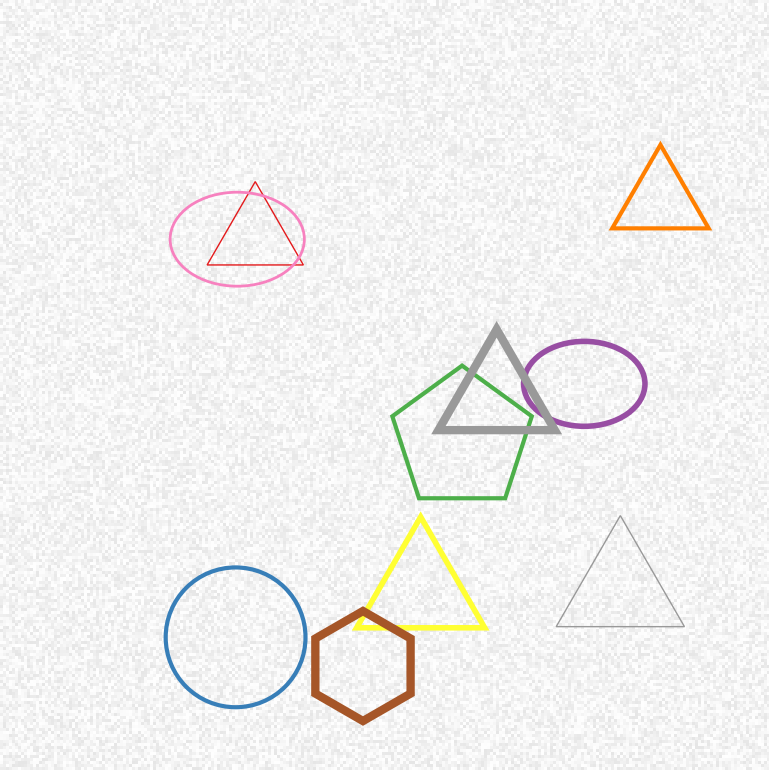[{"shape": "triangle", "thickness": 0.5, "radius": 0.36, "center": [0.331, 0.692]}, {"shape": "circle", "thickness": 1.5, "radius": 0.45, "center": [0.306, 0.172]}, {"shape": "pentagon", "thickness": 1.5, "radius": 0.48, "center": [0.6, 0.43]}, {"shape": "oval", "thickness": 2, "radius": 0.39, "center": [0.759, 0.501]}, {"shape": "triangle", "thickness": 1.5, "radius": 0.36, "center": [0.858, 0.74]}, {"shape": "triangle", "thickness": 2, "radius": 0.48, "center": [0.546, 0.233]}, {"shape": "hexagon", "thickness": 3, "radius": 0.36, "center": [0.471, 0.135]}, {"shape": "oval", "thickness": 1, "radius": 0.44, "center": [0.308, 0.689]}, {"shape": "triangle", "thickness": 0.5, "radius": 0.48, "center": [0.806, 0.234]}, {"shape": "triangle", "thickness": 3, "radius": 0.44, "center": [0.645, 0.485]}]